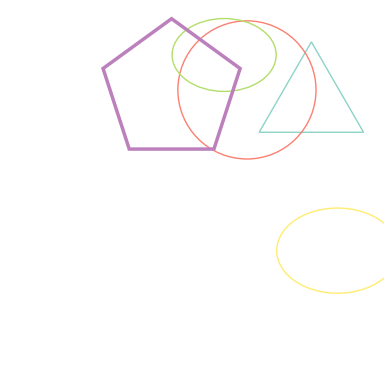[{"shape": "triangle", "thickness": 1, "radius": 0.78, "center": [0.809, 0.735]}, {"shape": "circle", "thickness": 1, "radius": 0.9, "center": [0.641, 0.766]}, {"shape": "oval", "thickness": 1, "radius": 0.68, "center": [0.582, 0.857]}, {"shape": "pentagon", "thickness": 2.5, "radius": 0.94, "center": [0.446, 0.764]}, {"shape": "oval", "thickness": 1, "radius": 0.79, "center": [0.877, 0.349]}]